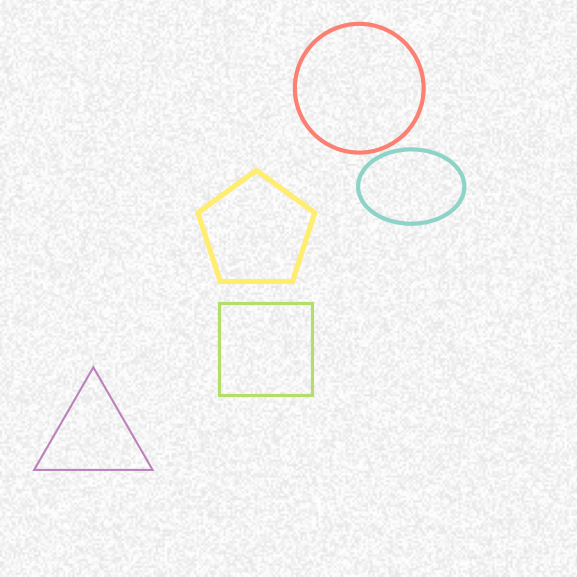[{"shape": "oval", "thickness": 2, "radius": 0.46, "center": [0.712, 0.676]}, {"shape": "circle", "thickness": 2, "radius": 0.56, "center": [0.622, 0.846]}, {"shape": "square", "thickness": 1.5, "radius": 0.4, "center": [0.46, 0.395]}, {"shape": "triangle", "thickness": 1, "radius": 0.59, "center": [0.162, 0.245]}, {"shape": "pentagon", "thickness": 2.5, "radius": 0.53, "center": [0.444, 0.598]}]